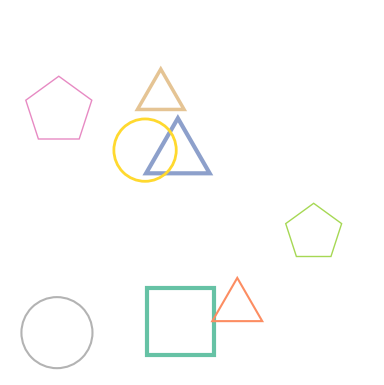[{"shape": "square", "thickness": 3, "radius": 0.43, "center": [0.468, 0.165]}, {"shape": "triangle", "thickness": 1.5, "radius": 0.37, "center": [0.616, 0.203]}, {"shape": "triangle", "thickness": 3, "radius": 0.48, "center": [0.462, 0.598]}, {"shape": "pentagon", "thickness": 1, "radius": 0.45, "center": [0.153, 0.712]}, {"shape": "pentagon", "thickness": 1, "radius": 0.38, "center": [0.815, 0.396]}, {"shape": "circle", "thickness": 2, "radius": 0.4, "center": [0.377, 0.61]}, {"shape": "triangle", "thickness": 2.5, "radius": 0.35, "center": [0.418, 0.751]}, {"shape": "circle", "thickness": 1.5, "radius": 0.46, "center": [0.148, 0.136]}]